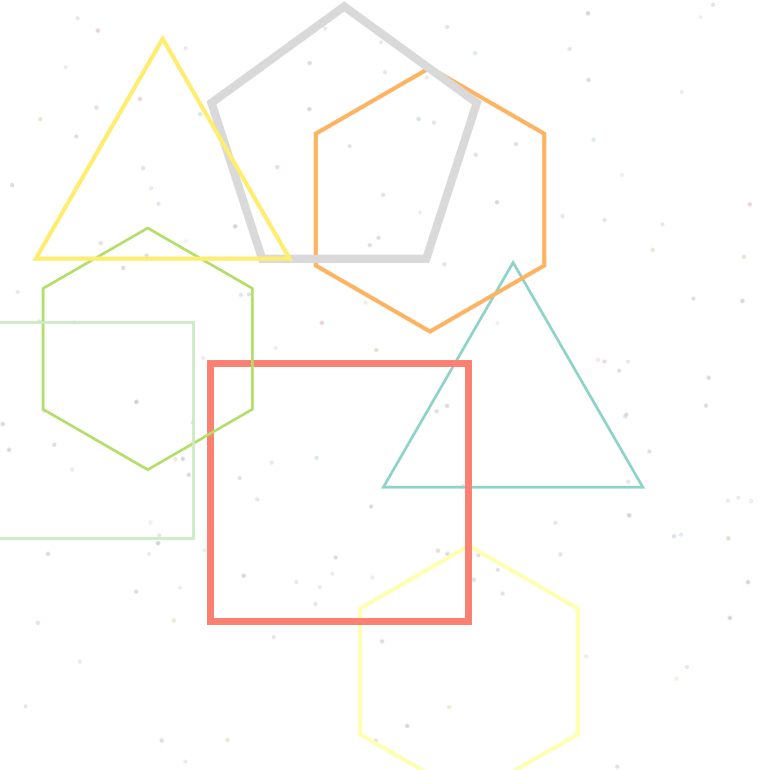[{"shape": "triangle", "thickness": 1, "radius": 0.97, "center": [0.666, 0.465]}, {"shape": "hexagon", "thickness": 1.5, "radius": 0.82, "center": [0.609, 0.128]}, {"shape": "square", "thickness": 2.5, "radius": 0.84, "center": [0.441, 0.361]}, {"shape": "hexagon", "thickness": 1.5, "radius": 0.86, "center": [0.558, 0.741]}, {"shape": "hexagon", "thickness": 1, "radius": 0.78, "center": [0.192, 0.547]}, {"shape": "pentagon", "thickness": 3, "radius": 0.91, "center": [0.447, 0.81]}, {"shape": "square", "thickness": 1, "radius": 0.7, "center": [0.11, 0.442]}, {"shape": "triangle", "thickness": 1.5, "radius": 0.95, "center": [0.211, 0.759]}]